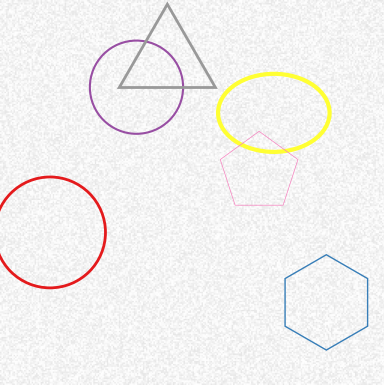[{"shape": "circle", "thickness": 2, "radius": 0.72, "center": [0.13, 0.396]}, {"shape": "hexagon", "thickness": 1, "radius": 0.62, "center": [0.848, 0.215]}, {"shape": "circle", "thickness": 1.5, "radius": 0.61, "center": [0.355, 0.774]}, {"shape": "oval", "thickness": 3, "radius": 0.72, "center": [0.711, 0.707]}, {"shape": "pentagon", "thickness": 0.5, "radius": 0.53, "center": [0.673, 0.553]}, {"shape": "triangle", "thickness": 2, "radius": 0.72, "center": [0.435, 0.845]}]